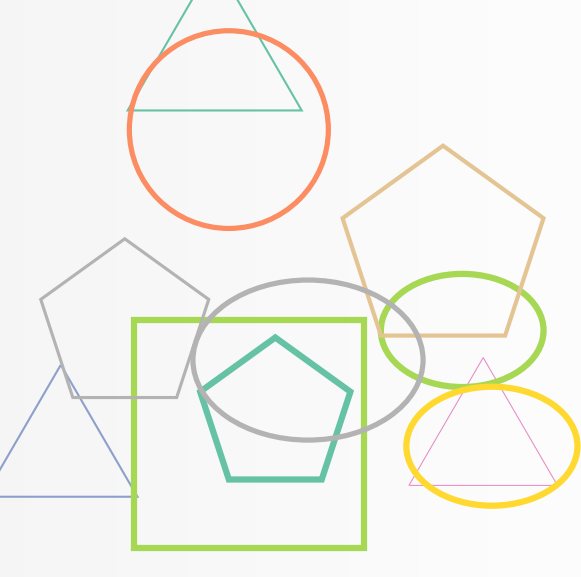[{"shape": "triangle", "thickness": 1, "radius": 0.86, "center": [0.369, 0.894]}, {"shape": "pentagon", "thickness": 3, "radius": 0.68, "center": [0.474, 0.279]}, {"shape": "circle", "thickness": 2.5, "radius": 0.86, "center": [0.394, 0.775]}, {"shape": "triangle", "thickness": 1, "radius": 0.76, "center": [0.105, 0.215]}, {"shape": "triangle", "thickness": 0.5, "radius": 0.74, "center": [0.831, 0.232]}, {"shape": "square", "thickness": 3, "radius": 0.99, "center": [0.428, 0.247]}, {"shape": "oval", "thickness": 3, "radius": 0.7, "center": [0.795, 0.427]}, {"shape": "oval", "thickness": 3, "radius": 0.74, "center": [0.846, 0.227]}, {"shape": "pentagon", "thickness": 2, "radius": 0.91, "center": [0.762, 0.565]}, {"shape": "pentagon", "thickness": 1.5, "radius": 0.76, "center": [0.215, 0.434]}, {"shape": "oval", "thickness": 2.5, "radius": 0.99, "center": [0.53, 0.376]}]